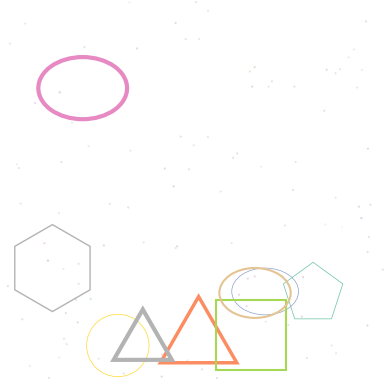[{"shape": "pentagon", "thickness": 0.5, "radius": 0.41, "center": [0.813, 0.238]}, {"shape": "triangle", "thickness": 2.5, "radius": 0.57, "center": [0.516, 0.115]}, {"shape": "oval", "thickness": 0.5, "radius": 0.43, "center": [0.689, 0.243]}, {"shape": "oval", "thickness": 3, "radius": 0.58, "center": [0.215, 0.771]}, {"shape": "square", "thickness": 1.5, "radius": 0.45, "center": [0.652, 0.13]}, {"shape": "circle", "thickness": 0.5, "radius": 0.41, "center": [0.306, 0.103]}, {"shape": "oval", "thickness": 1.5, "radius": 0.46, "center": [0.662, 0.239]}, {"shape": "triangle", "thickness": 3, "radius": 0.44, "center": [0.371, 0.109]}, {"shape": "hexagon", "thickness": 1, "radius": 0.56, "center": [0.136, 0.304]}]